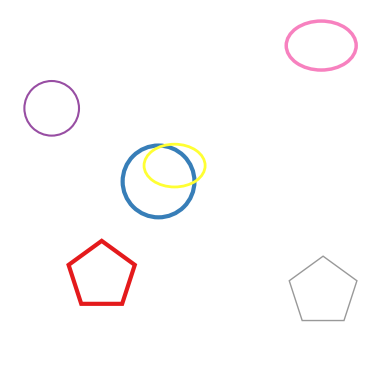[{"shape": "pentagon", "thickness": 3, "radius": 0.45, "center": [0.264, 0.284]}, {"shape": "circle", "thickness": 3, "radius": 0.47, "center": [0.412, 0.529]}, {"shape": "circle", "thickness": 1.5, "radius": 0.35, "center": [0.134, 0.719]}, {"shape": "oval", "thickness": 2, "radius": 0.4, "center": [0.453, 0.57]}, {"shape": "oval", "thickness": 2.5, "radius": 0.45, "center": [0.834, 0.882]}, {"shape": "pentagon", "thickness": 1, "radius": 0.46, "center": [0.839, 0.242]}]